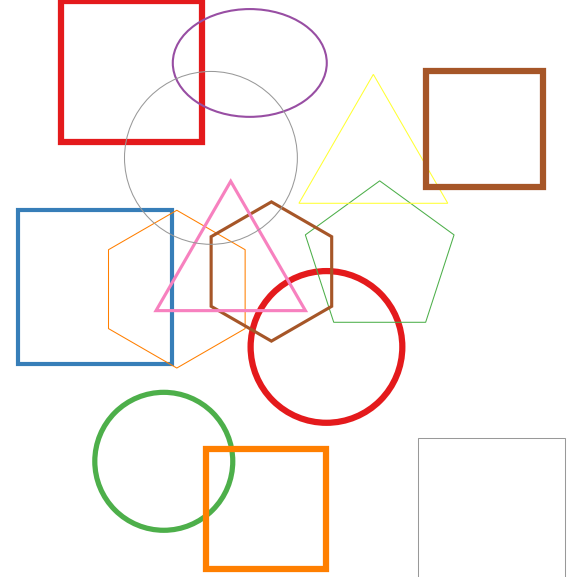[{"shape": "square", "thickness": 3, "radius": 0.61, "center": [0.228, 0.875]}, {"shape": "circle", "thickness": 3, "radius": 0.66, "center": [0.565, 0.398]}, {"shape": "square", "thickness": 2, "radius": 0.66, "center": [0.165, 0.502]}, {"shape": "circle", "thickness": 2.5, "radius": 0.6, "center": [0.284, 0.2]}, {"shape": "pentagon", "thickness": 0.5, "radius": 0.68, "center": [0.657, 0.551]}, {"shape": "oval", "thickness": 1, "radius": 0.67, "center": [0.433, 0.89]}, {"shape": "square", "thickness": 3, "radius": 0.52, "center": [0.46, 0.118]}, {"shape": "hexagon", "thickness": 0.5, "radius": 0.68, "center": [0.306, 0.498]}, {"shape": "triangle", "thickness": 0.5, "radius": 0.74, "center": [0.646, 0.722]}, {"shape": "square", "thickness": 3, "radius": 0.5, "center": [0.839, 0.775]}, {"shape": "hexagon", "thickness": 1.5, "radius": 0.6, "center": [0.47, 0.529]}, {"shape": "triangle", "thickness": 1.5, "radius": 0.75, "center": [0.4, 0.536]}, {"shape": "square", "thickness": 0.5, "radius": 0.64, "center": [0.851, 0.113]}, {"shape": "circle", "thickness": 0.5, "radius": 0.75, "center": [0.365, 0.726]}]